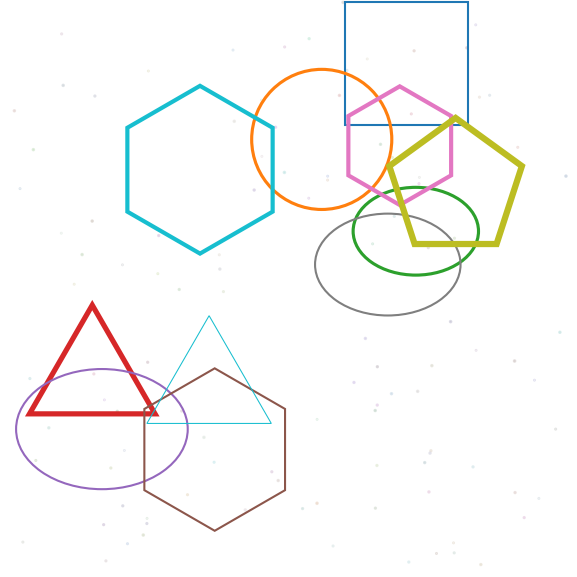[{"shape": "square", "thickness": 1, "radius": 0.53, "center": [0.704, 0.889]}, {"shape": "circle", "thickness": 1.5, "radius": 0.61, "center": [0.557, 0.758]}, {"shape": "oval", "thickness": 1.5, "radius": 0.54, "center": [0.72, 0.599]}, {"shape": "triangle", "thickness": 2.5, "radius": 0.63, "center": [0.16, 0.345]}, {"shape": "oval", "thickness": 1, "radius": 0.74, "center": [0.176, 0.256]}, {"shape": "hexagon", "thickness": 1, "radius": 0.7, "center": [0.372, 0.221]}, {"shape": "hexagon", "thickness": 2, "radius": 0.51, "center": [0.692, 0.747]}, {"shape": "oval", "thickness": 1, "radius": 0.63, "center": [0.672, 0.541]}, {"shape": "pentagon", "thickness": 3, "radius": 0.6, "center": [0.789, 0.674]}, {"shape": "triangle", "thickness": 0.5, "radius": 0.62, "center": [0.362, 0.328]}, {"shape": "hexagon", "thickness": 2, "radius": 0.73, "center": [0.346, 0.705]}]